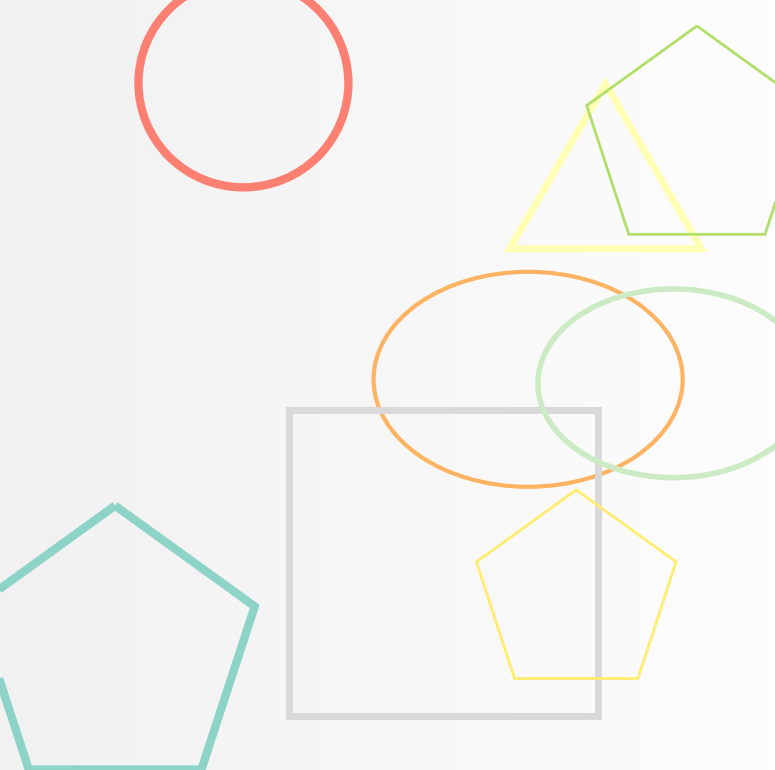[{"shape": "pentagon", "thickness": 3, "radius": 0.95, "center": [0.149, 0.154]}, {"shape": "triangle", "thickness": 2.5, "radius": 0.71, "center": [0.781, 0.748]}, {"shape": "circle", "thickness": 3, "radius": 0.68, "center": [0.314, 0.892]}, {"shape": "oval", "thickness": 1.5, "radius": 1.0, "center": [0.681, 0.507]}, {"shape": "pentagon", "thickness": 1, "radius": 0.75, "center": [0.899, 0.817]}, {"shape": "square", "thickness": 2.5, "radius": 1.0, "center": [0.572, 0.269]}, {"shape": "oval", "thickness": 2, "radius": 0.88, "center": [0.869, 0.502]}, {"shape": "pentagon", "thickness": 1, "radius": 0.68, "center": [0.744, 0.228]}]